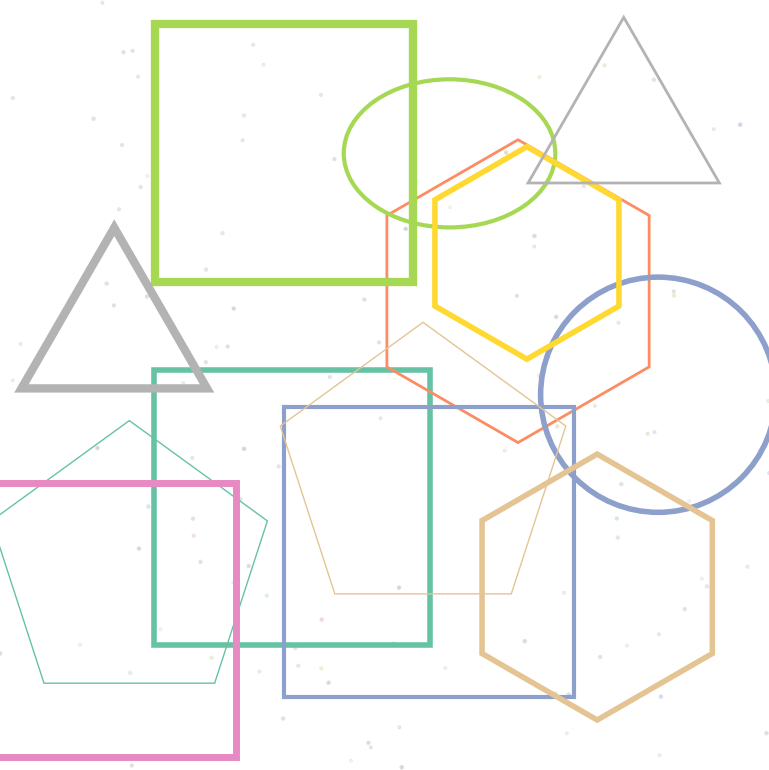[{"shape": "pentagon", "thickness": 0.5, "radius": 0.94, "center": [0.168, 0.265]}, {"shape": "square", "thickness": 2, "radius": 0.9, "center": [0.379, 0.341]}, {"shape": "hexagon", "thickness": 1, "radius": 0.98, "center": [0.673, 0.622]}, {"shape": "square", "thickness": 1.5, "radius": 0.94, "center": [0.557, 0.284]}, {"shape": "circle", "thickness": 2, "radius": 0.76, "center": [0.855, 0.487]}, {"shape": "square", "thickness": 2.5, "radius": 0.89, "center": [0.129, 0.195]}, {"shape": "square", "thickness": 3, "radius": 0.84, "center": [0.369, 0.802]}, {"shape": "oval", "thickness": 1.5, "radius": 0.69, "center": [0.584, 0.801]}, {"shape": "hexagon", "thickness": 2, "radius": 0.69, "center": [0.684, 0.672]}, {"shape": "pentagon", "thickness": 0.5, "radius": 0.97, "center": [0.549, 0.386]}, {"shape": "hexagon", "thickness": 2, "radius": 0.86, "center": [0.776, 0.238]}, {"shape": "triangle", "thickness": 3, "radius": 0.7, "center": [0.148, 0.565]}, {"shape": "triangle", "thickness": 1, "radius": 0.72, "center": [0.81, 0.834]}]